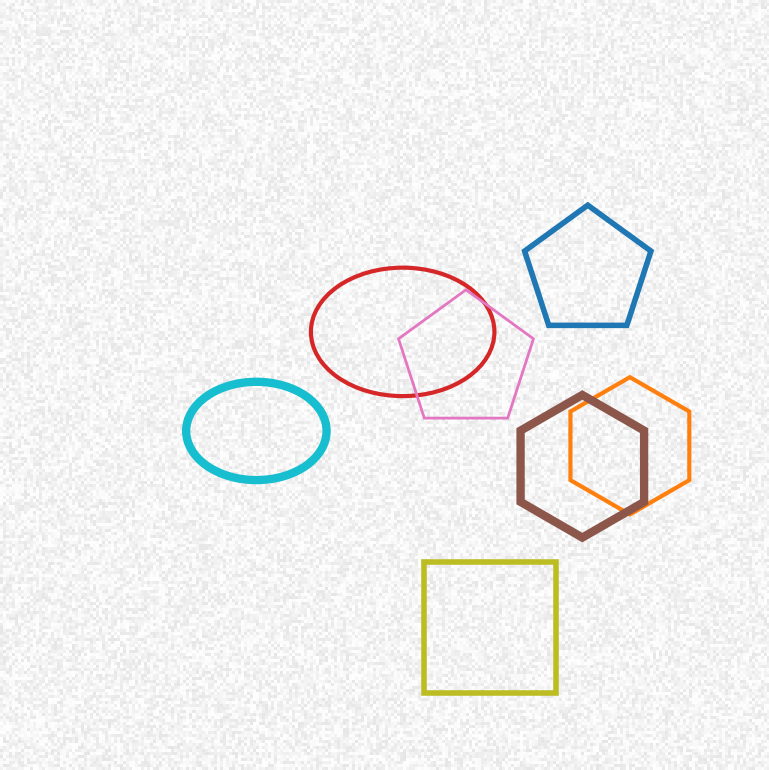[{"shape": "pentagon", "thickness": 2, "radius": 0.43, "center": [0.763, 0.647]}, {"shape": "hexagon", "thickness": 1.5, "radius": 0.45, "center": [0.818, 0.421]}, {"shape": "oval", "thickness": 1.5, "radius": 0.6, "center": [0.523, 0.569]}, {"shape": "hexagon", "thickness": 3, "radius": 0.46, "center": [0.756, 0.394]}, {"shape": "pentagon", "thickness": 1, "radius": 0.46, "center": [0.605, 0.532]}, {"shape": "square", "thickness": 2, "radius": 0.43, "center": [0.636, 0.185]}, {"shape": "oval", "thickness": 3, "radius": 0.46, "center": [0.333, 0.44]}]